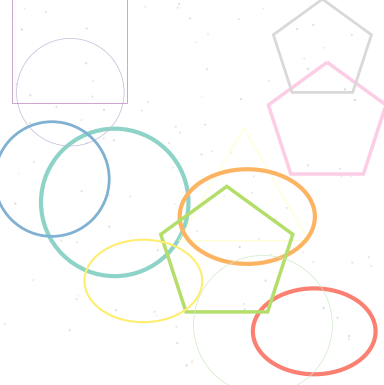[{"shape": "circle", "thickness": 3, "radius": 0.96, "center": [0.298, 0.474]}, {"shape": "triangle", "thickness": 0.5, "radius": 0.98, "center": [0.633, 0.472]}, {"shape": "circle", "thickness": 0.5, "radius": 0.7, "center": [0.183, 0.76]}, {"shape": "oval", "thickness": 3, "radius": 0.8, "center": [0.816, 0.139]}, {"shape": "circle", "thickness": 2, "radius": 0.74, "center": [0.135, 0.535]}, {"shape": "oval", "thickness": 3, "radius": 0.88, "center": [0.642, 0.437]}, {"shape": "pentagon", "thickness": 2.5, "radius": 0.9, "center": [0.589, 0.336]}, {"shape": "pentagon", "thickness": 2.5, "radius": 0.8, "center": [0.85, 0.678]}, {"shape": "pentagon", "thickness": 2, "radius": 0.67, "center": [0.837, 0.868]}, {"shape": "square", "thickness": 0.5, "radius": 0.75, "center": [0.18, 0.882]}, {"shape": "circle", "thickness": 0.5, "radius": 0.9, "center": [0.683, 0.156]}, {"shape": "oval", "thickness": 1.5, "radius": 0.77, "center": [0.372, 0.27]}]